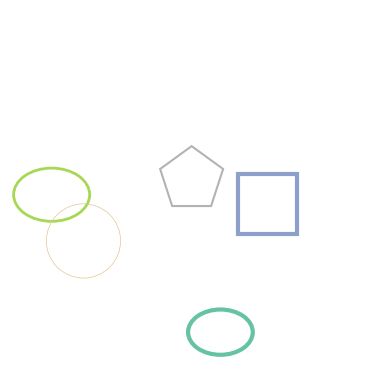[{"shape": "oval", "thickness": 3, "radius": 0.42, "center": [0.573, 0.137]}, {"shape": "square", "thickness": 3, "radius": 0.39, "center": [0.695, 0.47]}, {"shape": "oval", "thickness": 2, "radius": 0.49, "center": [0.134, 0.494]}, {"shape": "circle", "thickness": 0.5, "radius": 0.48, "center": [0.217, 0.374]}, {"shape": "pentagon", "thickness": 1.5, "radius": 0.43, "center": [0.498, 0.534]}]